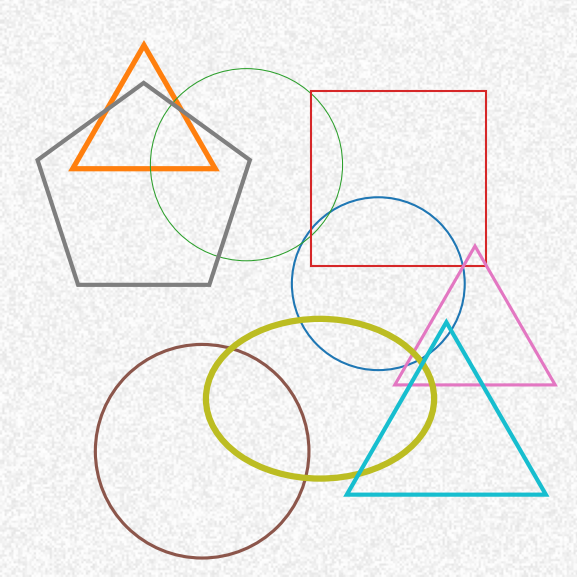[{"shape": "circle", "thickness": 1, "radius": 0.75, "center": [0.655, 0.508]}, {"shape": "triangle", "thickness": 2.5, "radius": 0.71, "center": [0.249, 0.778]}, {"shape": "circle", "thickness": 0.5, "radius": 0.83, "center": [0.427, 0.714]}, {"shape": "square", "thickness": 1, "radius": 0.76, "center": [0.689, 0.69]}, {"shape": "circle", "thickness": 1.5, "radius": 0.92, "center": [0.35, 0.218]}, {"shape": "triangle", "thickness": 1.5, "radius": 0.8, "center": [0.822, 0.413]}, {"shape": "pentagon", "thickness": 2, "radius": 0.97, "center": [0.249, 0.662]}, {"shape": "oval", "thickness": 3, "radius": 0.99, "center": [0.554, 0.309]}, {"shape": "triangle", "thickness": 2, "radius": 1.0, "center": [0.773, 0.242]}]